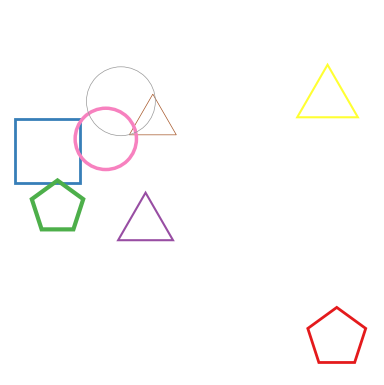[{"shape": "pentagon", "thickness": 2, "radius": 0.4, "center": [0.875, 0.122]}, {"shape": "square", "thickness": 2, "radius": 0.42, "center": [0.123, 0.607]}, {"shape": "pentagon", "thickness": 3, "radius": 0.35, "center": [0.149, 0.461]}, {"shape": "triangle", "thickness": 1.5, "radius": 0.41, "center": [0.378, 0.417]}, {"shape": "triangle", "thickness": 1.5, "radius": 0.45, "center": [0.851, 0.741]}, {"shape": "triangle", "thickness": 0.5, "radius": 0.35, "center": [0.397, 0.685]}, {"shape": "circle", "thickness": 2.5, "radius": 0.4, "center": [0.275, 0.639]}, {"shape": "circle", "thickness": 0.5, "radius": 0.45, "center": [0.314, 0.737]}]